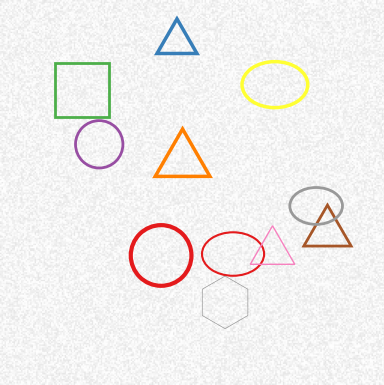[{"shape": "oval", "thickness": 1.5, "radius": 0.4, "center": [0.605, 0.34]}, {"shape": "circle", "thickness": 3, "radius": 0.39, "center": [0.418, 0.336]}, {"shape": "triangle", "thickness": 2.5, "radius": 0.3, "center": [0.46, 0.891]}, {"shape": "square", "thickness": 2, "radius": 0.35, "center": [0.214, 0.767]}, {"shape": "circle", "thickness": 2, "radius": 0.31, "center": [0.258, 0.625]}, {"shape": "triangle", "thickness": 2.5, "radius": 0.41, "center": [0.474, 0.583]}, {"shape": "oval", "thickness": 2.5, "radius": 0.43, "center": [0.714, 0.78]}, {"shape": "triangle", "thickness": 2, "radius": 0.35, "center": [0.851, 0.396]}, {"shape": "triangle", "thickness": 1, "radius": 0.33, "center": [0.708, 0.347]}, {"shape": "hexagon", "thickness": 0.5, "radius": 0.34, "center": [0.585, 0.215]}, {"shape": "oval", "thickness": 2, "radius": 0.34, "center": [0.821, 0.465]}]